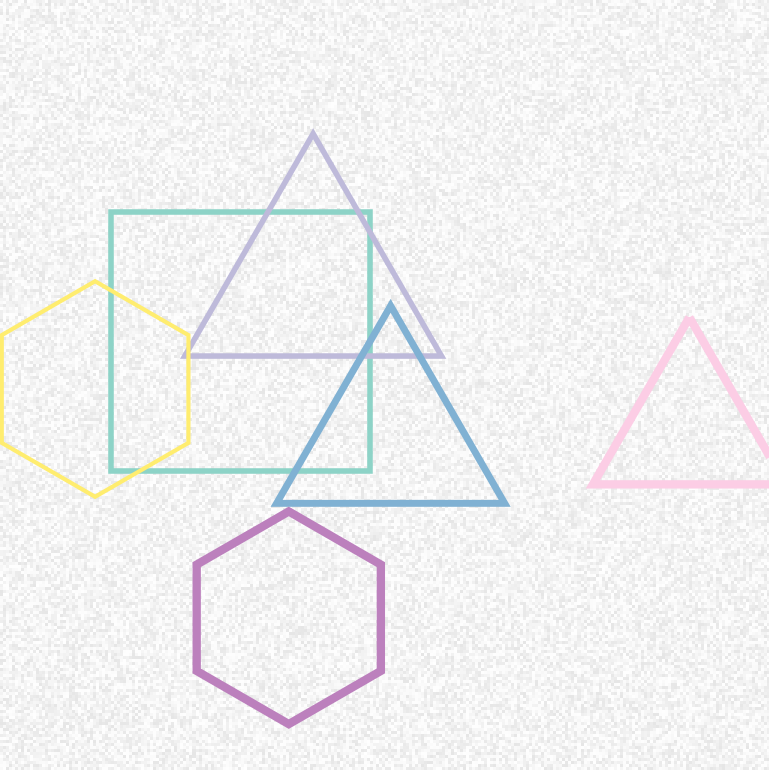[{"shape": "square", "thickness": 2, "radius": 0.84, "center": [0.313, 0.557]}, {"shape": "triangle", "thickness": 2, "radius": 0.96, "center": [0.407, 0.634]}, {"shape": "triangle", "thickness": 2.5, "radius": 0.86, "center": [0.507, 0.432]}, {"shape": "triangle", "thickness": 3, "radius": 0.72, "center": [0.895, 0.443]}, {"shape": "hexagon", "thickness": 3, "radius": 0.69, "center": [0.375, 0.198]}, {"shape": "hexagon", "thickness": 1.5, "radius": 0.7, "center": [0.124, 0.495]}]